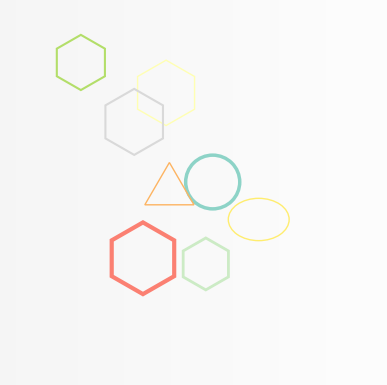[{"shape": "circle", "thickness": 2.5, "radius": 0.35, "center": [0.549, 0.527]}, {"shape": "hexagon", "thickness": 1, "radius": 0.42, "center": [0.429, 0.759]}, {"shape": "hexagon", "thickness": 3, "radius": 0.47, "center": [0.369, 0.329]}, {"shape": "triangle", "thickness": 1, "radius": 0.37, "center": [0.437, 0.505]}, {"shape": "hexagon", "thickness": 1.5, "radius": 0.36, "center": [0.209, 0.838]}, {"shape": "hexagon", "thickness": 1.5, "radius": 0.43, "center": [0.346, 0.683]}, {"shape": "hexagon", "thickness": 2, "radius": 0.34, "center": [0.531, 0.314]}, {"shape": "oval", "thickness": 1, "radius": 0.39, "center": [0.668, 0.43]}]